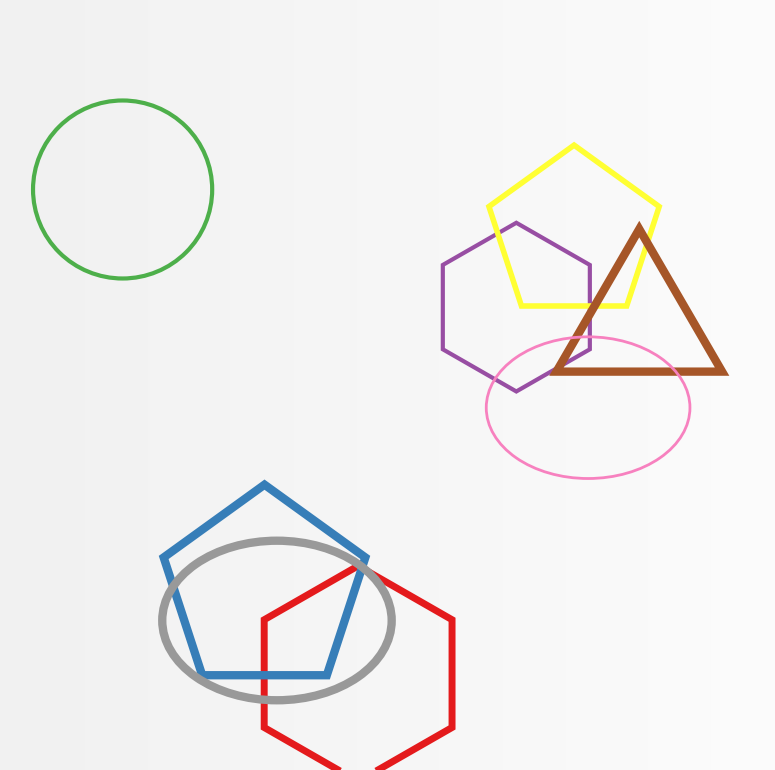[{"shape": "hexagon", "thickness": 2.5, "radius": 0.7, "center": [0.462, 0.125]}, {"shape": "pentagon", "thickness": 3, "radius": 0.68, "center": [0.341, 0.234]}, {"shape": "circle", "thickness": 1.5, "radius": 0.58, "center": [0.158, 0.754]}, {"shape": "hexagon", "thickness": 1.5, "radius": 0.55, "center": [0.666, 0.601]}, {"shape": "pentagon", "thickness": 2, "radius": 0.58, "center": [0.741, 0.696]}, {"shape": "triangle", "thickness": 3, "radius": 0.62, "center": [0.825, 0.579]}, {"shape": "oval", "thickness": 1, "radius": 0.66, "center": [0.759, 0.471]}, {"shape": "oval", "thickness": 3, "radius": 0.74, "center": [0.357, 0.194]}]